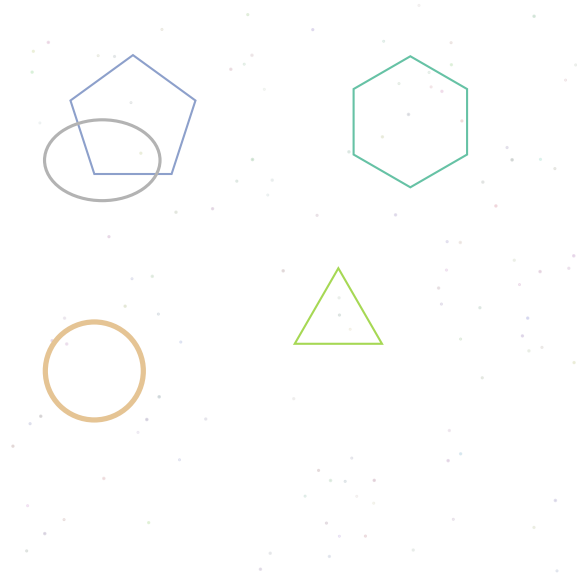[{"shape": "hexagon", "thickness": 1, "radius": 0.57, "center": [0.711, 0.788]}, {"shape": "pentagon", "thickness": 1, "radius": 0.57, "center": [0.23, 0.79]}, {"shape": "triangle", "thickness": 1, "radius": 0.44, "center": [0.586, 0.447]}, {"shape": "circle", "thickness": 2.5, "radius": 0.42, "center": [0.163, 0.357]}, {"shape": "oval", "thickness": 1.5, "radius": 0.5, "center": [0.177, 0.722]}]